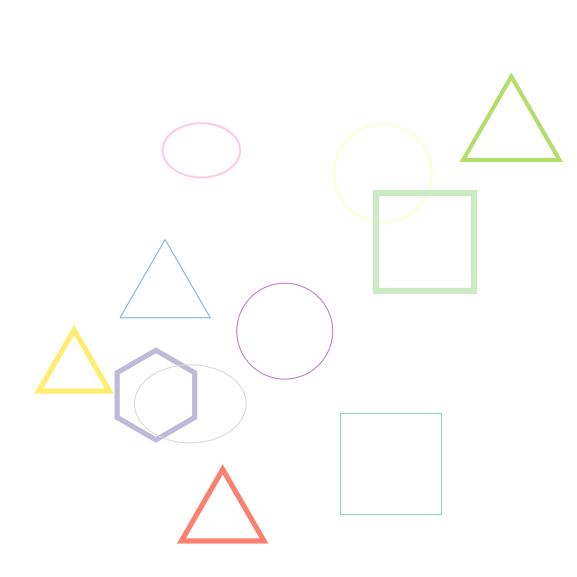[{"shape": "square", "thickness": 0.5, "radius": 0.44, "center": [0.676, 0.197]}, {"shape": "circle", "thickness": 0.5, "radius": 0.42, "center": [0.663, 0.699]}, {"shape": "hexagon", "thickness": 2.5, "radius": 0.39, "center": [0.27, 0.315]}, {"shape": "triangle", "thickness": 2.5, "radius": 0.41, "center": [0.386, 0.104]}, {"shape": "triangle", "thickness": 0.5, "radius": 0.45, "center": [0.286, 0.494]}, {"shape": "triangle", "thickness": 2, "radius": 0.48, "center": [0.885, 0.77]}, {"shape": "oval", "thickness": 1, "radius": 0.34, "center": [0.349, 0.739]}, {"shape": "oval", "thickness": 0.5, "radius": 0.48, "center": [0.33, 0.3]}, {"shape": "circle", "thickness": 0.5, "radius": 0.42, "center": [0.493, 0.426]}, {"shape": "square", "thickness": 3, "radius": 0.43, "center": [0.736, 0.58]}, {"shape": "triangle", "thickness": 2.5, "radius": 0.35, "center": [0.128, 0.357]}]